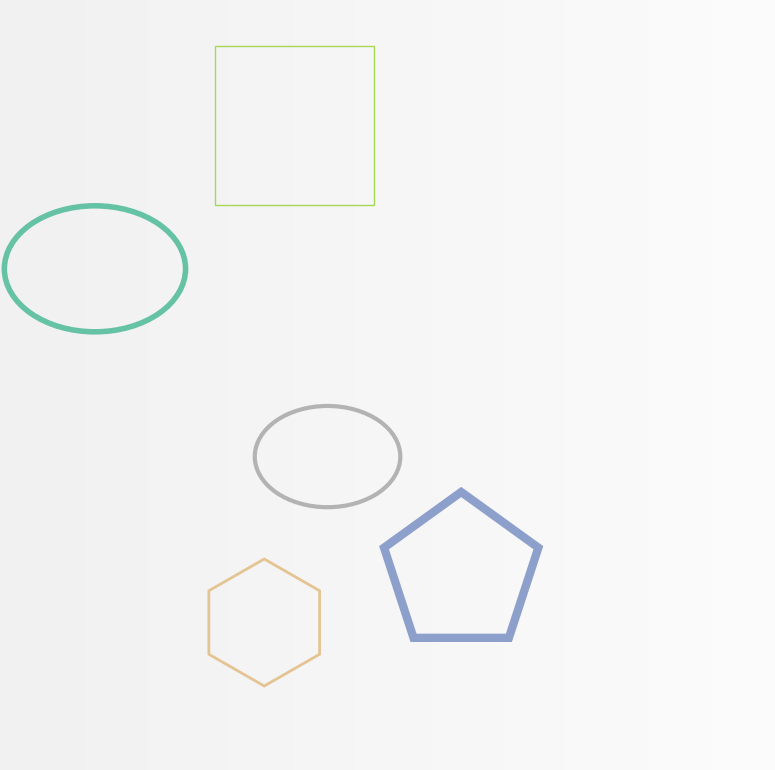[{"shape": "oval", "thickness": 2, "radius": 0.58, "center": [0.123, 0.651]}, {"shape": "pentagon", "thickness": 3, "radius": 0.52, "center": [0.595, 0.256]}, {"shape": "square", "thickness": 0.5, "radius": 0.51, "center": [0.38, 0.837]}, {"shape": "hexagon", "thickness": 1, "radius": 0.41, "center": [0.341, 0.192]}, {"shape": "oval", "thickness": 1.5, "radius": 0.47, "center": [0.423, 0.407]}]